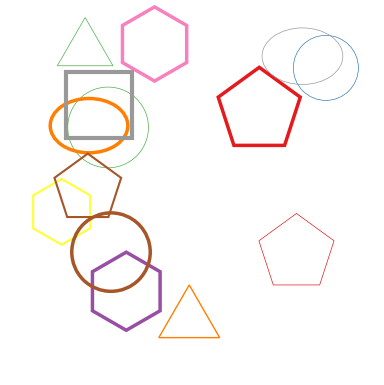[{"shape": "pentagon", "thickness": 0.5, "radius": 0.51, "center": [0.77, 0.343]}, {"shape": "pentagon", "thickness": 2.5, "radius": 0.56, "center": [0.673, 0.713]}, {"shape": "circle", "thickness": 0.5, "radius": 0.42, "center": [0.846, 0.824]}, {"shape": "triangle", "thickness": 0.5, "radius": 0.42, "center": [0.221, 0.871]}, {"shape": "circle", "thickness": 0.5, "radius": 0.52, "center": [0.281, 0.669]}, {"shape": "hexagon", "thickness": 2.5, "radius": 0.51, "center": [0.328, 0.244]}, {"shape": "oval", "thickness": 2.5, "radius": 0.5, "center": [0.231, 0.674]}, {"shape": "triangle", "thickness": 1, "radius": 0.46, "center": [0.491, 0.169]}, {"shape": "hexagon", "thickness": 1.5, "radius": 0.43, "center": [0.16, 0.45]}, {"shape": "pentagon", "thickness": 1.5, "radius": 0.46, "center": [0.228, 0.51]}, {"shape": "circle", "thickness": 2.5, "radius": 0.51, "center": [0.288, 0.345]}, {"shape": "hexagon", "thickness": 2.5, "radius": 0.48, "center": [0.401, 0.886]}, {"shape": "oval", "thickness": 0.5, "radius": 0.52, "center": [0.786, 0.854]}, {"shape": "square", "thickness": 3, "radius": 0.43, "center": [0.257, 0.727]}]